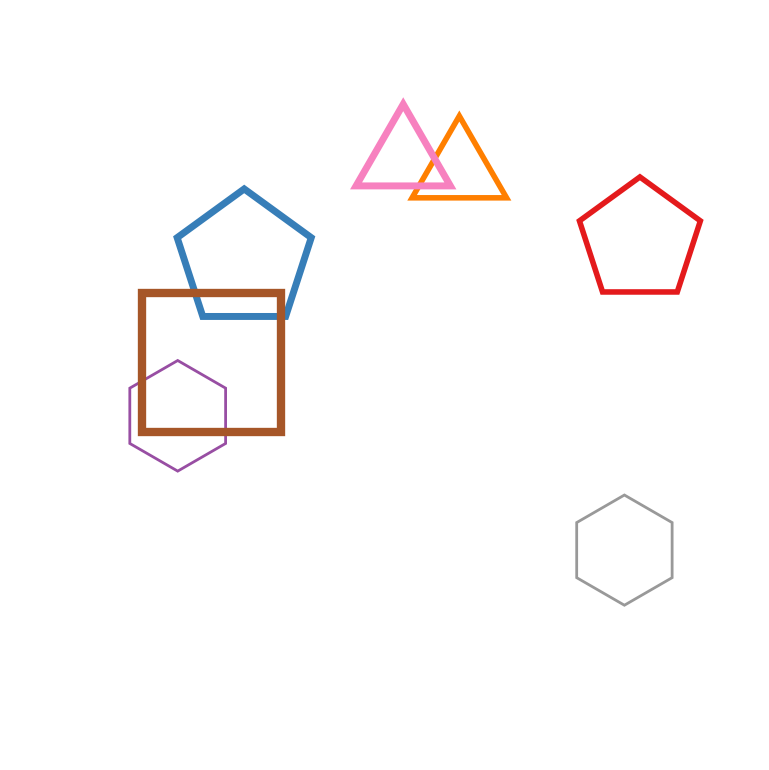[{"shape": "pentagon", "thickness": 2, "radius": 0.41, "center": [0.831, 0.688]}, {"shape": "pentagon", "thickness": 2.5, "radius": 0.46, "center": [0.317, 0.663]}, {"shape": "hexagon", "thickness": 1, "radius": 0.36, "center": [0.231, 0.46]}, {"shape": "triangle", "thickness": 2, "radius": 0.35, "center": [0.597, 0.779]}, {"shape": "square", "thickness": 3, "radius": 0.45, "center": [0.275, 0.529]}, {"shape": "triangle", "thickness": 2.5, "radius": 0.35, "center": [0.524, 0.794]}, {"shape": "hexagon", "thickness": 1, "radius": 0.36, "center": [0.811, 0.286]}]